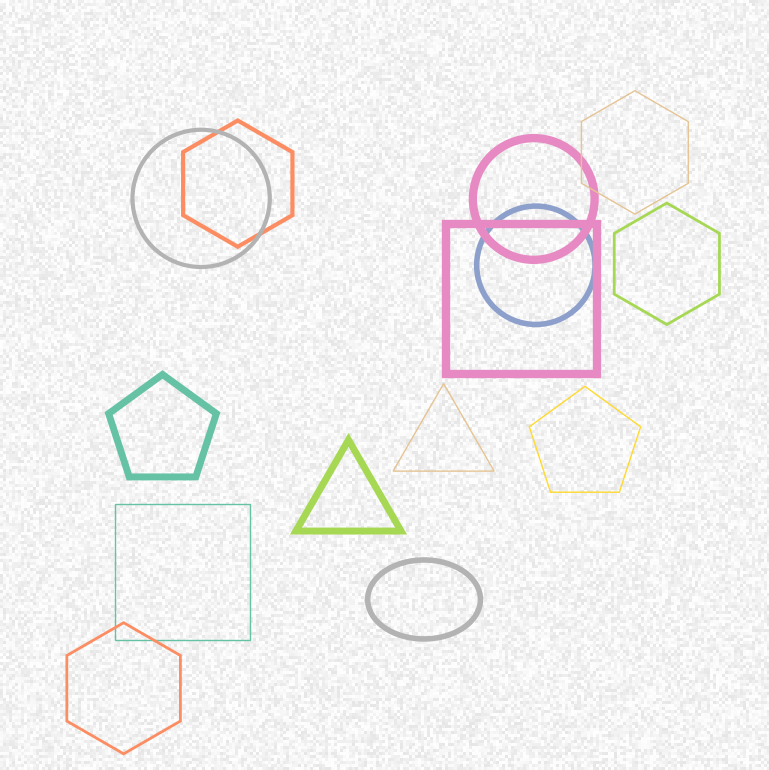[{"shape": "pentagon", "thickness": 2.5, "radius": 0.37, "center": [0.211, 0.44]}, {"shape": "square", "thickness": 0.5, "radius": 0.44, "center": [0.237, 0.257]}, {"shape": "hexagon", "thickness": 1.5, "radius": 0.41, "center": [0.309, 0.762]}, {"shape": "hexagon", "thickness": 1, "radius": 0.43, "center": [0.161, 0.106]}, {"shape": "circle", "thickness": 2, "radius": 0.38, "center": [0.696, 0.655]}, {"shape": "square", "thickness": 3, "radius": 0.49, "center": [0.677, 0.612]}, {"shape": "circle", "thickness": 3, "radius": 0.4, "center": [0.693, 0.742]}, {"shape": "hexagon", "thickness": 1, "radius": 0.39, "center": [0.866, 0.657]}, {"shape": "triangle", "thickness": 2.5, "radius": 0.39, "center": [0.453, 0.35]}, {"shape": "pentagon", "thickness": 0.5, "radius": 0.38, "center": [0.76, 0.422]}, {"shape": "hexagon", "thickness": 0.5, "radius": 0.4, "center": [0.824, 0.802]}, {"shape": "triangle", "thickness": 0.5, "radius": 0.38, "center": [0.576, 0.426]}, {"shape": "circle", "thickness": 1.5, "radius": 0.45, "center": [0.261, 0.742]}, {"shape": "oval", "thickness": 2, "radius": 0.37, "center": [0.551, 0.221]}]